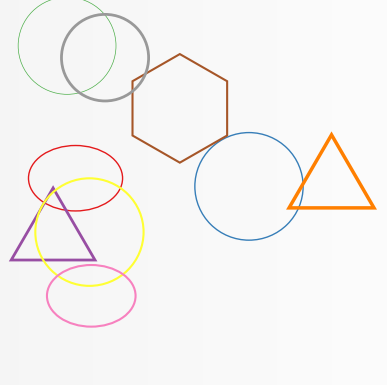[{"shape": "oval", "thickness": 1, "radius": 0.61, "center": [0.195, 0.537]}, {"shape": "circle", "thickness": 1, "radius": 0.7, "center": [0.643, 0.516]}, {"shape": "circle", "thickness": 0.5, "radius": 0.63, "center": [0.173, 0.881]}, {"shape": "triangle", "thickness": 2, "radius": 0.62, "center": [0.137, 0.387]}, {"shape": "triangle", "thickness": 2.5, "radius": 0.63, "center": [0.856, 0.523]}, {"shape": "circle", "thickness": 1.5, "radius": 0.7, "center": [0.231, 0.397]}, {"shape": "hexagon", "thickness": 1.5, "radius": 0.71, "center": [0.464, 0.719]}, {"shape": "oval", "thickness": 1.5, "radius": 0.57, "center": [0.236, 0.232]}, {"shape": "circle", "thickness": 2, "radius": 0.56, "center": [0.271, 0.85]}]